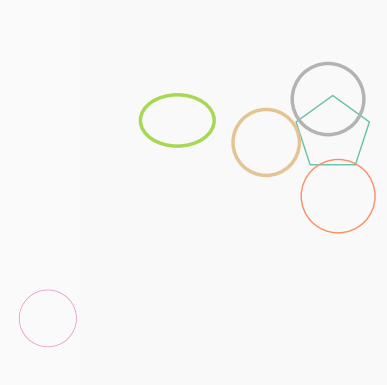[{"shape": "pentagon", "thickness": 1, "radius": 0.5, "center": [0.859, 0.652]}, {"shape": "circle", "thickness": 1, "radius": 0.48, "center": [0.873, 0.49]}, {"shape": "circle", "thickness": 0.5, "radius": 0.37, "center": [0.123, 0.173]}, {"shape": "oval", "thickness": 2.5, "radius": 0.48, "center": [0.458, 0.687]}, {"shape": "circle", "thickness": 2.5, "radius": 0.43, "center": [0.687, 0.63]}, {"shape": "circle", "thickness": 2.5, "radius": 0.46, "center": [0.847, 0.743]}]